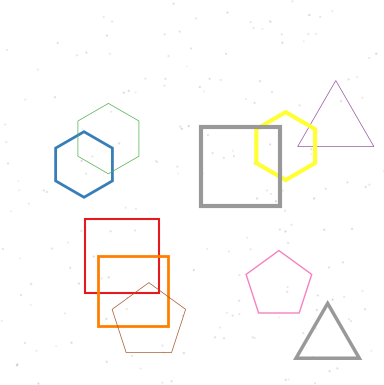[{"shape": "square", "thickness": 1.5, "radius": 0.48, "center": [0.316, 0.336]}, {"shape": "hexagon", "thickness": 2, "radius": 0.43, "center": [0.218, 0.573]}, {"shape": "hexagon", "thickness": 0.5, "radius": 0.46, "center": [0.282, 0.64]}, {"shape": "triangle", "thickness": 0.5, "radius": 0.57, "center": [0.872, 0.676]}, {"shape": "square", "thickness": 2, "radius": 0.45, "center": [0.344, 0.245]}, {"shape": "hexagon", "thickness": 3, "radius": 0.44, "center": [0.742, 0.621]}, {"shape": "pentagon", "thickness": 0.5, "radius": 0.5, "center": [0.387, 0.166]}, {"shape": "pentagon", "thickness": 1, "radius": 0.45, "center": [0.724, 0.26]}, {"shape": "square", "thickness": 3, "radius": 0.51, "center": [0.625, 0.567]}, {"shape": "triangle", "thickness": 2.5, "radius": 0.47, "center": [0.851, 0.117]}]